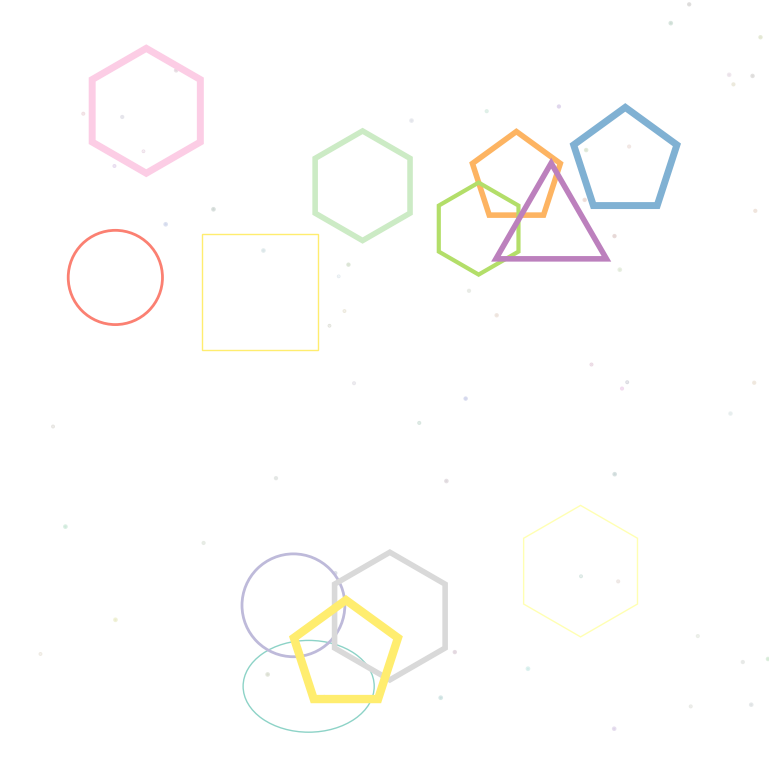[{"shape": "oval", "thickness": 0.5, "radius": 0.43, "center": [0.401, 0.109]}, {"shape": "hexagon", "thickness": 0.5, "radius": 0.43, "center": [0.754, 0.258]}, {"shape": "circle", "thickness": 1, "radius": 0.33, "center": [0.381, 0.214]}, {"shape": "circle", "thickness": 1, "radius": 0.31, "center": [0.15, 0.64]}, {"shape": "pentagon", "thickness": 2.5, "radius": 0.35, "center": [0.812, 0.79]}, {"shape": "pentagon", "thickness": 2, "radius": 0.3, "center": [0.671, 0.769]}, {"shape": "hexagon", "thickness": 1.5, "radius": 0.3, "center": [0.622, 0.703]}, {"shape": "hexagon", "thickness": 2.5, "radius": 0.41, "center": [0.19, 0.856]}, {"shape": "hexagon", "thickness": 2, "radius": 0.41, "center": [0.506, 0.2]}, {"shape": "triangle", "thickness": 2, "radius": 0.41, "center": [0.716, 0.705]}, {"shape": "hexagon", "thickness": 2, "radius": 0.36, "center": [0.471, 0.759]}, {"shape": "square", "thickness": 0.5, "radius": 0.38, "center": [0.338, 0.621]}, {"shape": "pentagon", "thickness": 3, "radius": 0.36, "center": [0.449, 0.15]}]